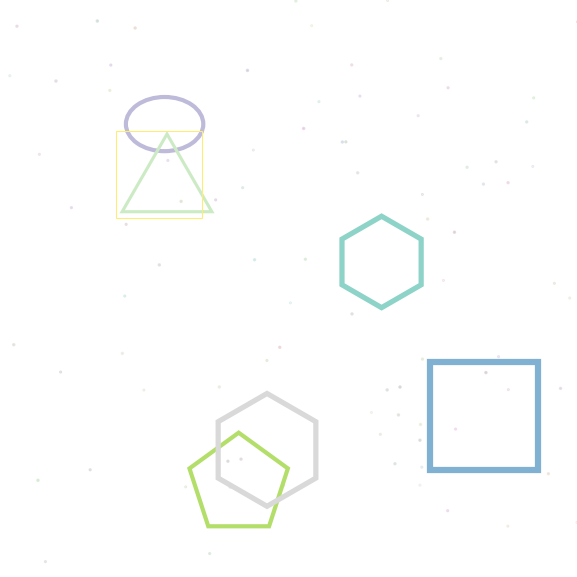[{"shape": "hexagon", "thickness": 2.5, "radius": 0.4, "center": [0.661, 0.546]}, {"shape": "oval", "thickness": 2, "radius": 0.34, "center": [0.285, 0.784]}, {"shape": "square", "thickness": 3, "radius": 0.47, "center": [0.838, 0.278]}, {"shape": "pentagon", "thickness": 2, "radius": 0.45, "center": [0.413, 0.16]}, {"shape": "hexagon", "thickness": 2.5, "radius": 0.49, "center": [0.462, 0.22]}, {"shape": "triangle", "thickness": 1.5, "radius": 0.45, "center": [0.289, 0.677]}, {"shape": "square", "thickness": 0.5, "radius": 0.37, "center": [0.275, 0.697]}]